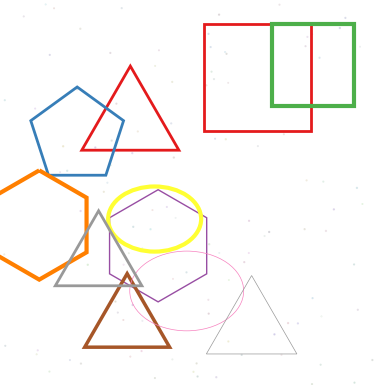[{"shape": "square", "thickness": 2, "radius": 0.7, "center": [0.669, 0.799]}, {"shape": "triangle", "thickness": 2, "radius": 0.73, "center": [0.339, 0.683]}, {"shape": "pentagon", "thickness": 2, "radius": 0.63, "center": [0.2, 0.647]}, {"shape": "square", "thickness": 3, "radius": 0.53, "center": [0.813, 0.831]}, {"shape": "hexagon", "thickness": 1, "radius": 0.73, "center": [0.411, 0.362]}, {"shape": "hexagon", "thickness": 3, "radius": 0.71, "center": [0.102, 0.416]}, {"shape": "oval", "thickness": 3, "radius": 0.6, "center": [0.402, 0.431]}, {"shape": "triangle", "thickness": 2.5, "radius": 0.64, "center": [0.33, 0.162]}, {"shape": "oval", "thickness": 0.5, "radius": 0.74, "center": [0.485, 0.244]}, {"shape": "triangle", "thickness": 2, "radius": 0.65, "center": [0.256, 0.323]}, {"shape": "triangle", "thickness": 0.5, "radius": 0.68, "center": [0.654, 0.149]}]